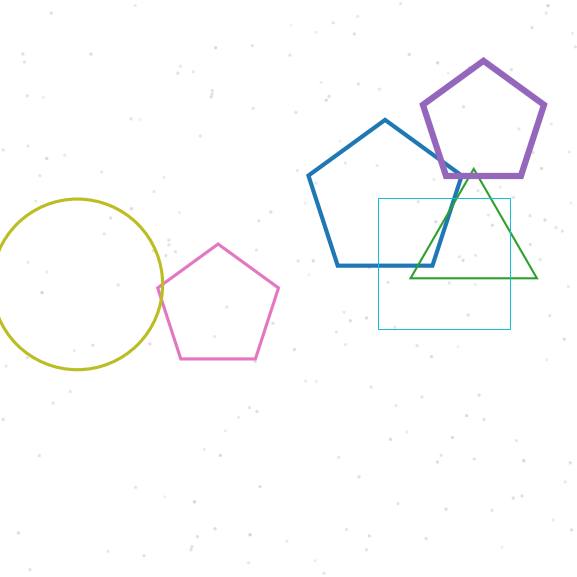[{"shape": "pentagon", "thickness": 2, "radius": 0.7, "center": [0.667, 0.652]}, {"shape": "triangle", "thickness": 1, "radius": 0.63, "center": [0.82, 0.58]}, {"shape": "pentagon", "thickness": 3, "radius": 0.55, "center": [0.837, 0.784]}, {"shape": "pentagon", "thickness": 1.5, "radius": 0.55, "center": [0.378, 0.467]}, {"shape": "circle", "thickness": 1.5, "radius": 0.74, "center": [0.134, 0.507]}, {"shape": "square", "thickness": 0.5, "radius": 0.57, "center": [0.769, 0.543]}]